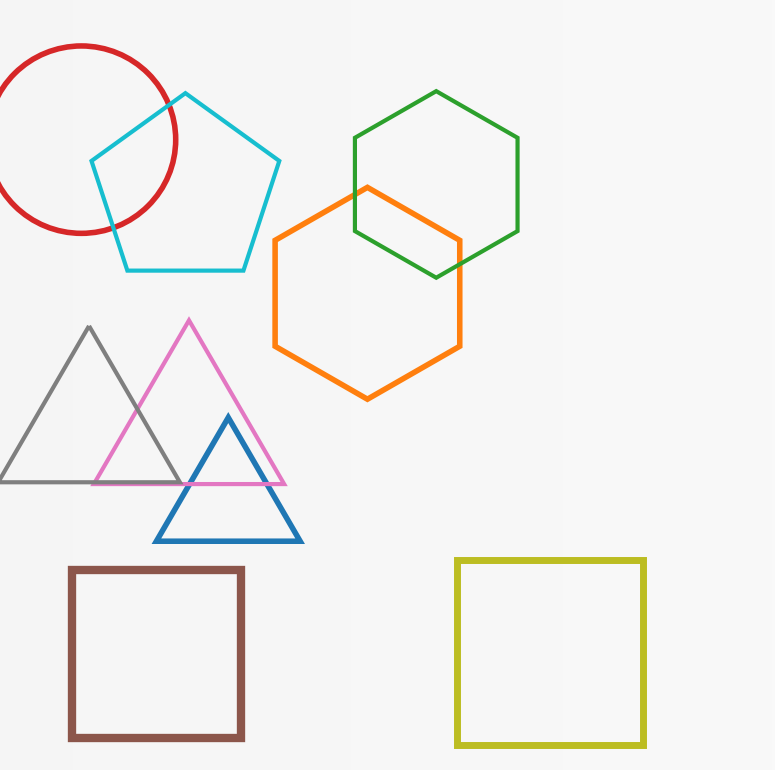[{"shape": "triangle", "thickness": 2, "radius": 0.54, "center": [0.295, 0.351]}, {"shape": "hexagon", "thickness": 2, "radius": 0.69, "center": [0.474, 0.619]}, {"shape": "hexagon", "thickness": 1.5, "radius": 0.61, "center": [0.563, 0.76]}, {"shape": "circle", "thickness": 2, "radius": 0.61, "center": [0.105, 0.819]}, {"shape": "square", "thickness": 3, "radius": 0.54, "center": [0.201, 0.151]}, {"shape": "triangle", "thickness": 1.5, "radius": 0.71, "center": [0.244, 0.442]}, {"shape": "triangle", "thickness": 1.5, "radius": 0.68, "center": [0.115, 0.441]}, {"shape": "square", "thickness": 2.5, "radius": 0.6, "center": [0.71, 0.152]}, {"shape": "pentagon", "thickness": 1.5, "radius": 0.64, "center": [0.239, 0.752]}]